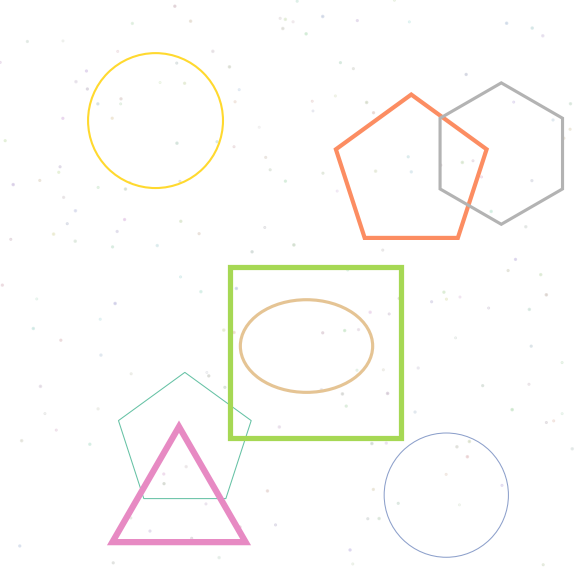[{"shape": "pentagon", "thickness": 0.5, "radius": 0.6, "center": [0.32, 0.234]}, {"shape": "pentagon", "thickness": 2, "radius": 0.69, "center": [0.712, 0.698]}, {"shape": "circle", "thickness": 0.5, "radius": 0.54, "center": [0.773, 0.142]}, {"shape": "triangle", "thickness": 3, "radius": 0.67, "center": [0.31, 0.127]}, {"shape": "square", "thickness": 2.5, "radius": 0.74, "center": [0.546, 0.389]}, {"shape": "circle", "thickness": 1, "radius": 0.58, "center": [0.269, 0.79]}, {"shape": "oval", "thickness": 1.5, "radius": 0.57, "center": [0.531, 0.4]}, {"shape": "hexagon", "thickness": 1.5, "radius": 0.61, "center": [0.868, 0.733]}]